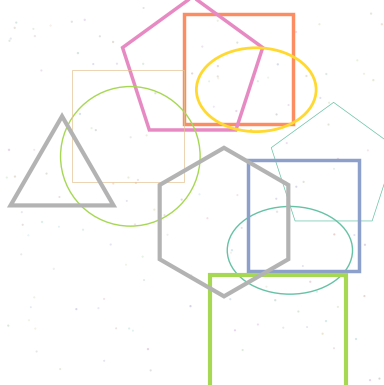[{"shape": "pentagon", "thickness": 0.5, "radius": 0.85, "center": [0.867, 0.564]}, {"shape": "oval", "thickness": 1, "radius": 0.81, "center": [0.753, 0.35]}, {"shape": "square", "thickness": 2.5, "radius": 0.71, "center": [0.62, 0.821]}, {"shape": "square", "thickness": 2.5, "radius": 0.72, "center": [0.788, 0.441]}, {"shape": "pentagon", "thickness": 2.5, "radius": 0.96, "center": [0.5, 0.817]}, {"shape": "square", "thickness": 3, "radius": 0.88, "center": [0.722, 0.11]}, {"shape": "circle", "thickness": 1, "radius": 0.91, "center": [0.339, 0.594]}, {"shape": "oval", "thickness": 2, "radius": 0.78, "center": [0.666, 0.767]}, {"shape": "square", "thickness": 0.5, "radius": 0.73, "center": [0.333, 0.672]}, {"shape": "hexagon", "thickness": 3, "radius": 0.96, "center": [0.582, 0.423]}, {"shape": "triangle", "thickness": 3, "radius": 0.77, "center": [0.161, 0.544]}]